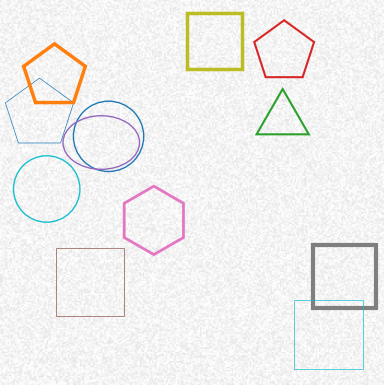[{"shape": "pentagon", "thickness": 0.5, "radius": 0.47, "center": [0.103, 0.704]}, {"shape": "circle", "thickness": 1, "radius": 0.46, "center": [0.282, 0.646]}, {"shape": "pentagon", "thickness": 2.5, "radius": 0.42, "center": [0.142, 0.802]}, {"shape": "triangle", "thickness": 1.5, "radius": 0.39, "center": [0.734, 0.69]}, {"shape": "pentagon", "thickness": 1.5, "radius": 0.41, "center": [0.738, 0.866]}, {"shape": "oval", "thickness": 1, "radius": 0.5, "center": [0.263, 0.63]}, {"shape": "square", "thickness": 0.5, "radius": 0.44, "center": [0.235, 0.268]}, {"shape": "hexagon", "thickness": 2, "radius": 0.44, "center": [0.4, 0.428]}, {"shape": "square", "thickness": 3, "radius": 0.41, "center": [0.895, 0.282]}, {"shape": "square", "thickness": 2.5, "radius": 0.36, "center": [0.558, 0.894]}, {"shape": "square", "thickness": 0.5, "radius": 0.45, "center": [0.854, 0.13]}, {"shape": "circle", "thickness": 1, "radius": 0.43, "center": [0.121, 0.509]}]